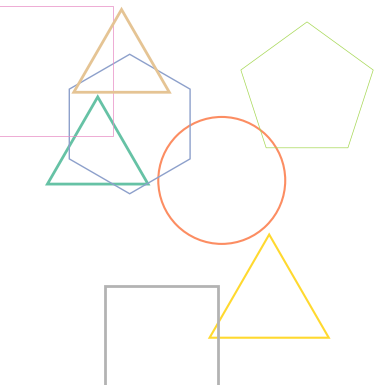[{"shape": "triangle", "thickness": 2, "radius": 0.75, "center": [0.254, 0.597]}, {"shape": "circle", "thickness": 1.5, "radius": 0.82, "center": [0.576, 0.531]}, {"shape": "hexagon", "thickness": 1, "radius": 0.91, "center": [0.337, 0.678]}, {"shape": "square", "thickness": 0.5, "radius": 0.84, "center": [0.124, 0.815]}, {"shape": "pentagon", "thickness": 0.5, "radius": 0.9, "center": [0.798, 0.762]}, {"shape": "triangle", "thickness": 1.5, "radius": 0.89, "center": [0.699, 0.212]}, {"shape": "triangle", "thickness": 2, "radius": 0.72, "center": [0.316, 0.832]}, {"shape": "square", "thickness": 2, "radius": 0.73, "center": [0.419, 0.111]}]